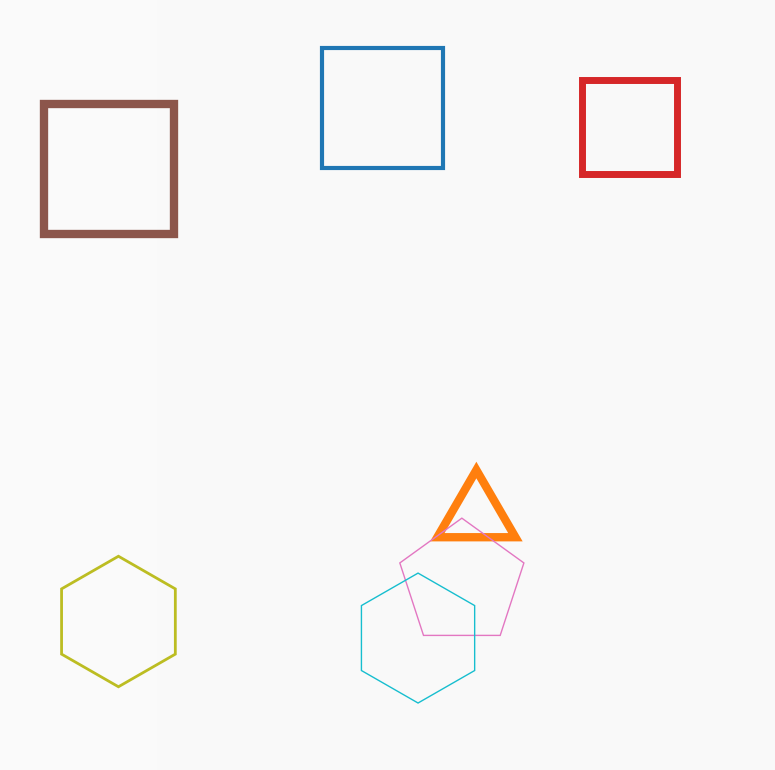[{"shape": "square", "thickness": 1.5, "radius": 0.39, "center": [0.494, 0.86]}, {"shape": "triangle", "thickness": 3, "radius": 0.29, "center": [0.615, 0.331]}, {"shape": "square", "thickness": 2.5, "radius": 0.31, "center": [0.813, 0.835]}, {"shape": "square", "thickness": 3, "radius": 0.42, "center": [0.141, 0.78]}, {"shape": "pentagon", "thickness": 0.5, "radius": 0.42, "center": [0.596, 0.243]}, {"shape": "hexagon", "thickness": 1, "radius": 0.42, "center": [0.153, 0.193]}, {"shape": "hexagon", "thickness": 0.5, "radius": 0.42, "center": [0.539, 0.171]}]